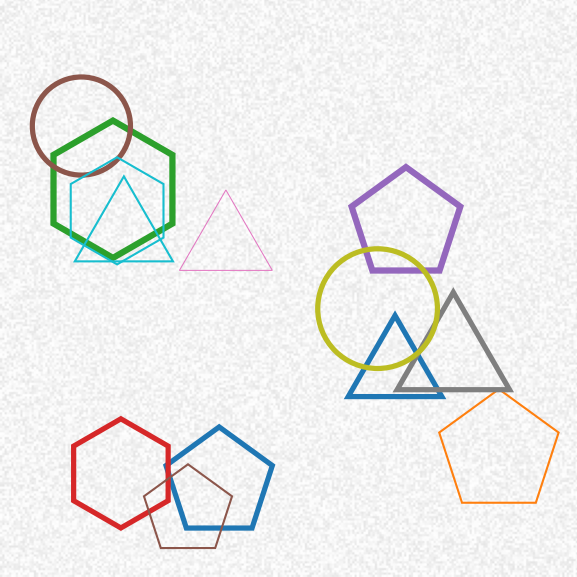[{"shape": "pentagon", "thickness": 2.5, "radius": 0.48, "center": [0.38, 0.163]}, {"shape": "triangle", "thickness": 2.5, "radius": 0.47, "center": [0.684, 0.359]}, {"shape": "pentagon", "thickness": 1, "radius": 0.54, "center": [0.864, 0.217]}, {"shape": "hexagon", "thickness": 3, "radius": 0.59, "center": [0.196, 0.671]}, {"shape": "hexagon", "thickness": 2.5, "radius": 0.47, "center": [0.209, 0.179]}, {"shape": "pentagon", "thickness": 3, "radius": 0.49, "center": [0.703, 0.611]}, {"shape": "pentagon", "thickness": 1, "radius": 0.4, "center": [0.326, 0.115]}, {"shape": "circle", "thickness": 2.5, "radius": 0.42, "center": [0.141, 0.781]}, {"shape": "triangle", "thickness": 0.5, "radius": 0.46, "center": [0.391, 0.577]}, {"shape": "triangle", "thickness": 2.5, "radius": 0.56, "center": [0.785, 0.381]}, {"shape": "circle", "thickness": 2.5, "radius": 0.52, "center": [0.654, 0.465]}, {"shape": "triangle", "thickness": 1, "radius": 0.49, "center": [0.215, 0.596]}, {"shape": "hexagon", "thickness": 1, "radius": 0.46, "center": [0.203, 0.634]}]